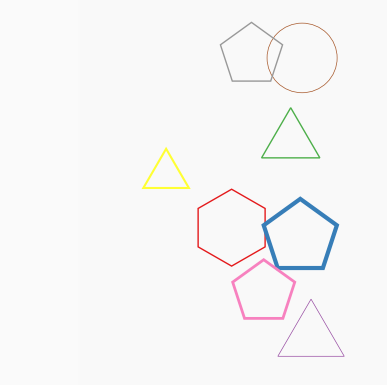[{"shape": "hexagon", "thickness": 1, "radius": 0.5, "center": [0.598, 0.409]}, {"shape": "pentagon", "thickness": 3, "radius": 0.5, "center": [0.775, 0.384]}, {"shape": "triangle", "thickness": 1, "radius": 0.43, "center": [0.75, 0.633]}, {"shape": "triangle", "thickness": 0.5, "radius": 0.49, "center": [0.803, 0.124]}, {"shape": "triangle", "thickness": 1.5, "radius": 0.34, "center": [0.429, 0.546]}, {"shape": "circle", "thickness": 0.5, "radius": 0.45, "center": [0.78, 0.85]}, {"shape": "pentagon", "thickness": 2, "radius": 0.42, "center": [0.681, 0.241]}, {"shape": "pentagon", "thickness": 1, "radius": 0.42, "center": [0.649, 0.858]}]